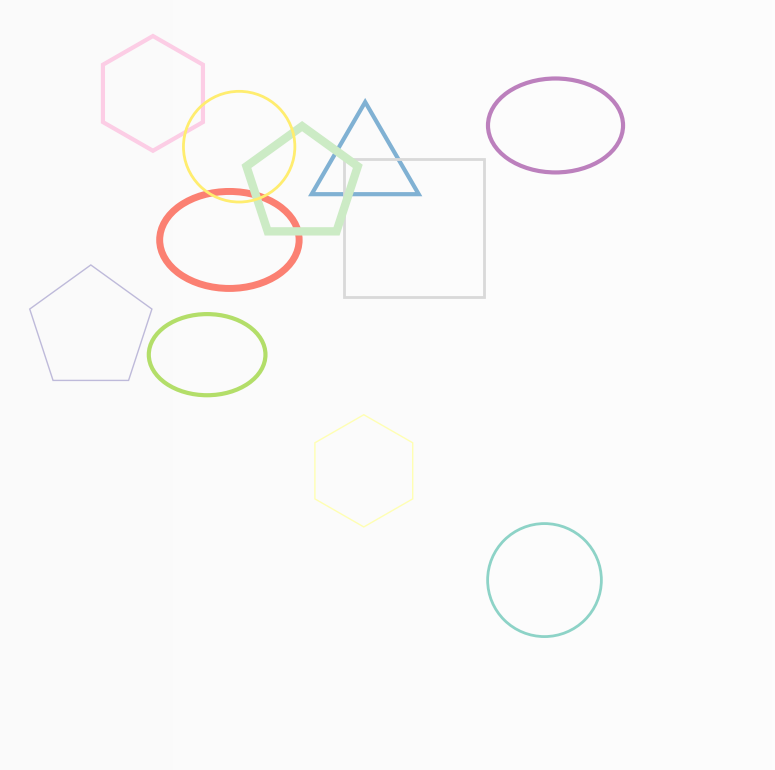[{"shape": "circle", "thickness": 1, "radius": 0.37, "center": [0.703, 0.247]}, {"shape": "hexagon", "thickness": 0.5, "radius": 0.36, "center": [0.469, 0.389]}, {"shape": "pentagon", "thickness": 0.5, "radius": 0.41, "center": [0.117, 0.573]}, {"shape": "oval", "thickness": 2.5, "radius": 0.45, "center": [0.296, 0.688]}, {"shape": "triangle", "thickness": 1.5, "radius": 0.4, "center": [0.471, 0.788]}, {"shape": "oval", "thickness": 1.5, "radius": 0.38, "center": [0.267, 0.539]}, {"shape": "hexagon", "thickness": 1.5, "radius": 0.37, "center": [0.197, 0.879]}, {"shape": "square", "thickness": 1, "radius": 0.45, "center": [0.534, 0.704]}, {"shape": "oval", "thickness": 1.5, "radius": 0.44, "center": [0.717, 0.837]}, {"shape": "pentagon", "thickness": 3, "radius": 0.38, "center": [0.39, 0.761]}, {"shape": "circle", "thickness": 1, "radius": 0.36, "center": [0.309, 0.81]}]